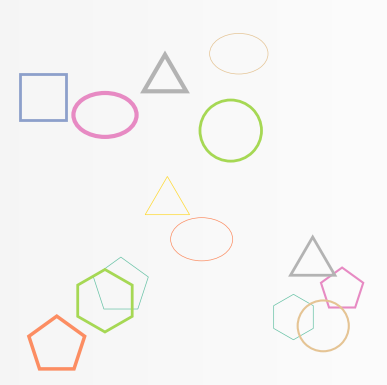[{"shape": "pentagon", "thickness": 0.5, "radius": 0.37, "center": [0.312, 0.258]}, {"shape": "hexagon", "thickness": 0.5, "radius": 0.3, "center": [0.757, 0.177]}, {"shape": "pentagon", "thickness": 2.5, "radius": 0.38, "center": [0.146, 0.103]}, {"shape": "oval", "thickness": 0.5, "radius": 0.4, "center": [0.52, 0.379]}, {"shape": "square", "thickness": 2, "radius": 0.3, "center": [0.112, 0.748]}, {"shape": "pentagon", "thickness": 1.5, "radius": 0.29, "center": [0.883, 0.248]}, {"shape": "oval", "thickness": 3, "radius": 0.41, "center": [0.271, 0.701]}, {"shape": "hexagon", "thickness": 2, "radius": 0.41, "center": [0.271, 0.219]}, {"shape": "circle", "thickness": 2, "radius": 0.4, "center": [0.595, 0.661]}, {"shape": "triangle", "thickness": 0.5, "radius": 0.33, "center": [0.432, 0.475]}, {"shape": "oval", "thickness": 0.5, "radius": 0.38, "center": [0.616, 0.86]}, {"shape": "circle", "thickness": 1.5, "radius": 0.33, "center": [0.834, 0.154]}, {"shape": "triangle", "thickness": 3, "radius": 0.32, "center": [0.426, 0.795]}, {"shape": "triangle", "thickness": 2, "radius": 0.33, "center": [0.807, 0.318]}]